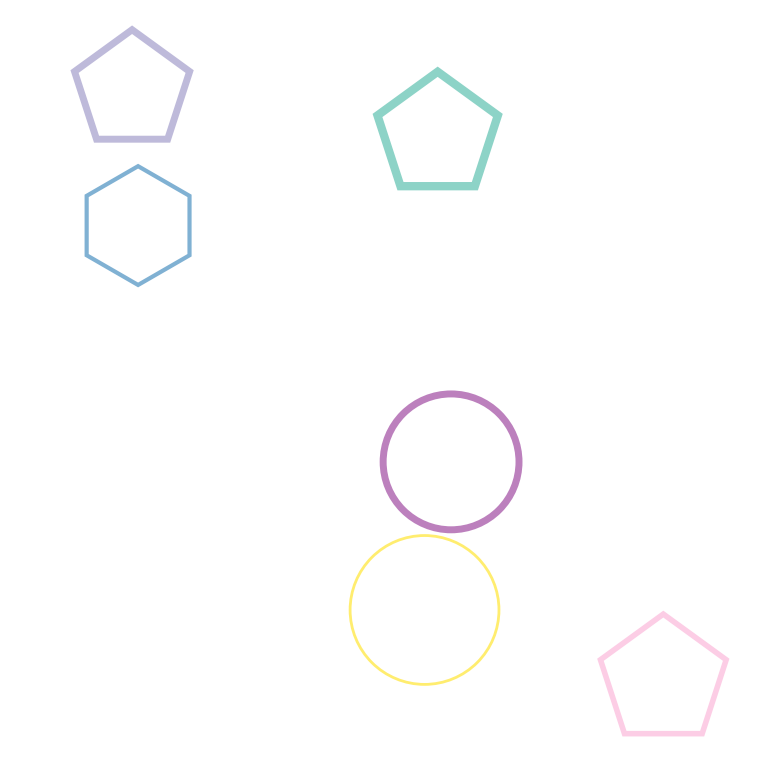[{"shape": "pentagon", "thickness": 3, "radius": 0.41, "center": [0.568, 0.825]}, {"shape": "pentagon", "thickness": 2.5, "radius": 0.39, "center": [0.172, 0.883]}, {"shape": "hexagon", "thickness": 1.5, "radius": 0.39, "center": [0.179, 0.707]}, {"shape": "pentagon", "thickness": 2, "radius": 0.43, "center": [0.861, 0.117]}, {"shape": "circle", "thickness": 2.5, "radius": 0.44, "center": [0.586, 0.4]}, {"shape": "circle", "thickness": 1, "radius": 0.48, "center": [0.551, 0.208]}]